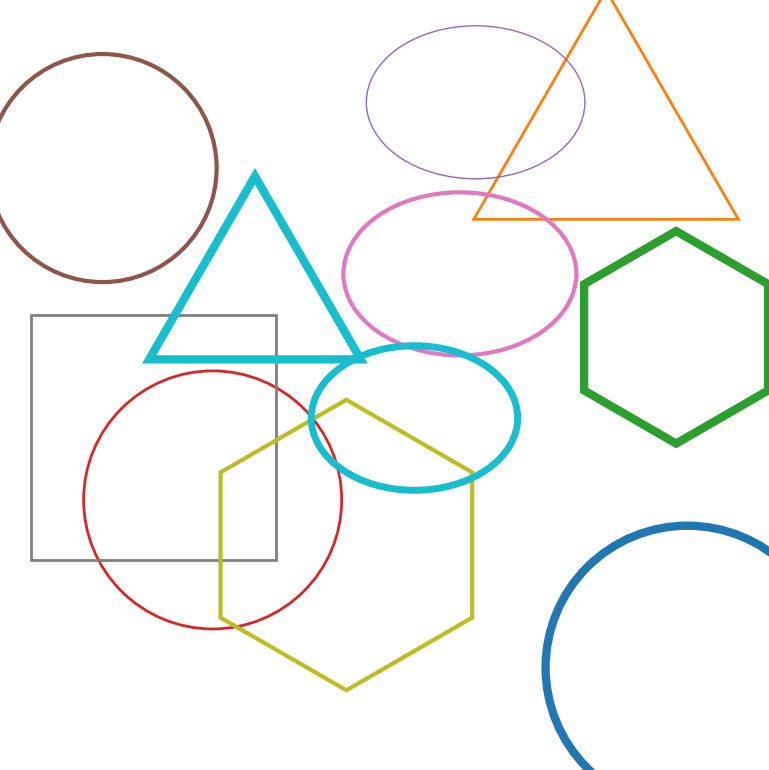[{"shape": "circle", "thickness": 3, "radius": 0.92, "center": [0.893, 0.133]}, {"shape": "triangle", "thickness": 1, "radius": 0.99, "center": [0.787, 0.814]}, {"shape": "hexagon", "thickness": 3, "radius": 0.69, "center": [0.878, 0.562]}, {"shape": "circle", "thickness": 1, "radius": 0.84, "center": [0.276, 0.351]}, {"shape": "oval", "thickness": 0.5, "radius": 0.71, "center": [0.618, 0.867]}, {"shape": "circle", "thickness": 1.5, "radius": 0.74, "center": [0.133, 0.782]}, {"shape": "oval", "thickness": 1.5, "radius": 0.76, "center": [0.597, 0.644]}, {"shape": "square", "thickness": 1, "radius": 0.8, "center": [0.199, 0.432]}, {"shape": "hexagon", "thickness": 1.5, "radius": 0.94, "center": [0.45, 0.292]}, {"shape": "oval", "thickness": 2.5, "radius": 0.67, "center": [0.538, 0.457]}, {"shape": "triangle", "thickness": 3, "radius": 0.79, "center": [0.331, 0.613]}]